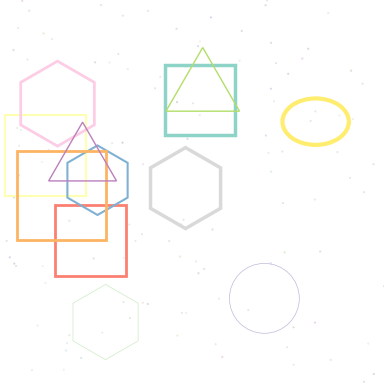[{"shape": "square", "thickness": 2.5, "radius": 0.45, "center": [0.519, 0.74]}, {"shape": "square", "thickness": 1.5, "radius": 0.53, "center": [0.119, 0.596]}, {"shape": "circle", "thickness": 0.5, "radius": 0.45, "center": [0.687, 0.225]}, {"shape": "square", "thickness": 2, "radius": 0.46, "center": [0.236, 0.375]}, {"shape": "hexagon", "thickness": 1.5, "radius": 0.45, "center": [0.253, 0.532]}, {"shape": "square", "thickness": 2, "radius": 0.58, "center": [0.159, 0.492]}, {"shape": "triangle", "thickness": 1, "radius": 0.55, "center": [0.527, 0.766]}, {"shape": "hexagon", "thickness": 2, "radius": 0.55, "center": [0.149, 0.731]}, {"shape": "hexagon", "thickness": 2.5, "radius": 0.53, "center": [0.482, 0.511]}, {"shape": "triangle", "thickness": 1, "radius": 0.51, "center": [0.214, 0.581]}, {"shape": "hexagon", "thickness": 0.5, "radius": 0.49, "center": [0.274, 0.164]}, {"shape": "oval", "thickness": 3, "radius": 0.43, "center": [0.82, 0.684]}]